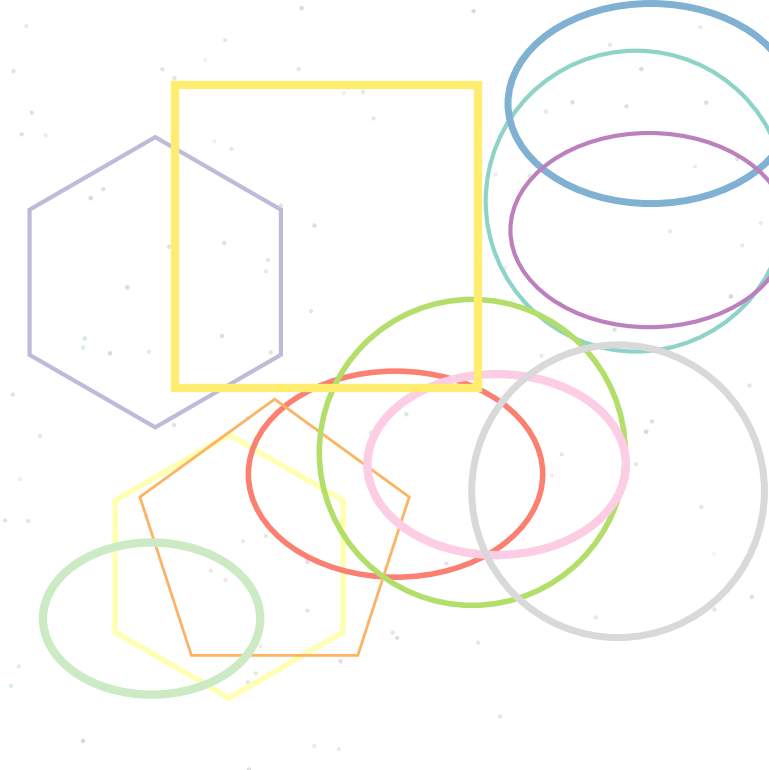[{"shape": "circle", "thickness": 1.5, "radius": 0.98, "center": [0.826, 0.739]}, {"shape": "hexagon", "thickness": 2, "radius": 0.85, "center": [0.298, 0.264]}, {"shape": "hexagon", "thickness": 1.5, "radius": 0.94, "center": [0.202, 0.633]}, {"shape": "oval", "thickness": 2, "radius": 0.96, "center": [0.514, 0.384]}, {"shape": "oval", "thickness": 2.5, "radius": 0.93, "center": [0.845, 0.866]}, {"shape": "pentagon", "thickness": 1, "radius": 0.92, "center": [0.357, 0.298]}, {"shape": "circle", "thickness": 2, "radius": 0.99, "center": [0.613, 0.412]}, {"shape": "oval", "thickness": 3, "radius": 0.84, "center": [0.645, 0.397]}, {"shape": "circle", "thickness": 2.5, "radius": 0.95, "center": [0.803, 0.362]}, {"shape": "oval", "thickness": 1.5, "radius": 0.9, "center": [0.843, 0.701]}, {"shape": "oval", "thickness": 3, "radius": 0.71, "center": [0.197, 0.197]}, {"shape": "square", "thickness": 3, "radius": 0.98, "center": [0.424, 0.693]}]